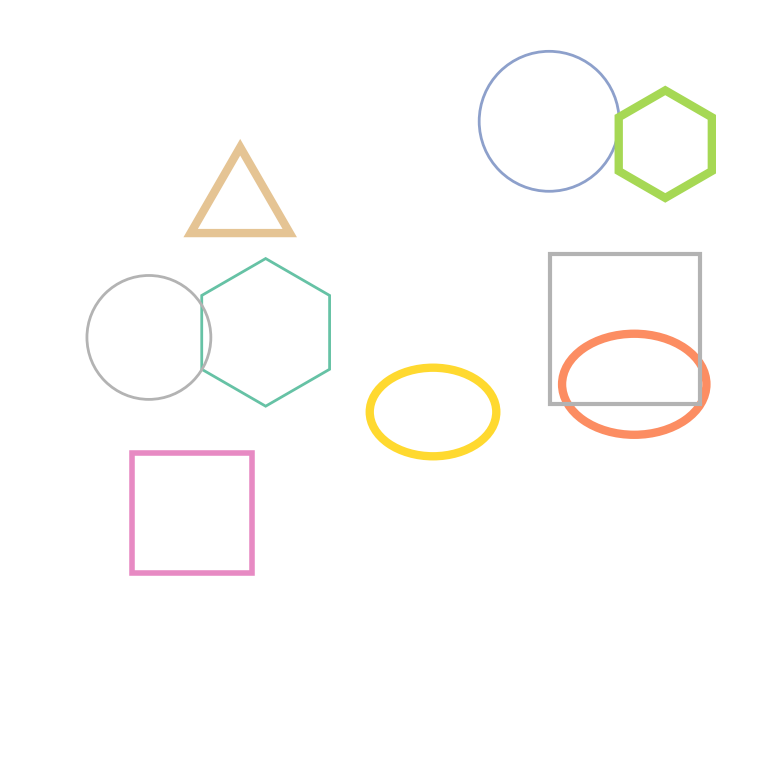[{"shape": "hexagon", "thickness": 1, "radius": 0.48, "center": [0.345, 0.568]}, {"shape": "oval", "thickness": 3, "radius": 0.47, "center": [0.824, 0.501]}, {"shape": "circle", "thickness": 1, "radius": 0.45, "center": [0.713, 0.842]}, {"shape": "square", "thickness": 2, "radius": 0.39, "center": [0.249, 0.334]}, {"shape": "hexagon", "thickness": 3, "radius": 0.35, "center": [0.864, 0.813]}, {"shape": "oval", "thickness": 3, "radius": 0.41, "center": [0.562, 0.465]}, {"shape": "triangle", "thickness": 3, "radius": 0.37, "center": [0.312, 0.734]}, {"shape": "square", "thickness": 1.5, "radius": 0.49, "center": [0.812, 0.573]}, {"shape": "circle", "thickness": 1, "radius": 0.4, "center": [0.193, 0.562]}]